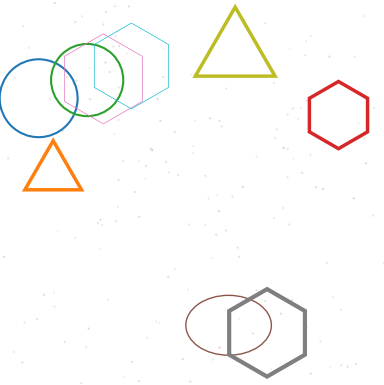[{"shape": "circle", "thickness": 1.5, "radius": 0.51, "center": [0.1, 0.745]}, {"shape": "triangle", "thickness": 2.5, "radius": 0.42, "center": [0.138, 0.55]}, {"shape": "circle", "thickness": 1.5, "radius": 0.47, "center": [0.226, 0.792]}, {"shape": "hexagon", "thickness": 2.5, "radius": 0.44, "center": [0.879, 0.701]}, {"shape": "oval", "thickness": 1, "radius": 0.56, "center": [0.594, 0.155]}, {"shape": "hexagon", "thickness": 0.5, "radius": 0.58, "center": [0.268, 0.795]}, {"shape": "hexagon", "thickness": 3, "radius": 0.57, "center": [0.694, 0.135]}, {"shape": "triangle", "thickness": 2.5, "radius": 0.6, "center": [0.611, 0.862]}, {"shape": "hexagon", "thickness": 0.5, "radius": 0.56, "center": [0.341, 0.829]}]